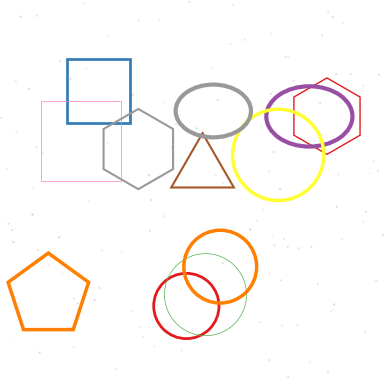[{"shape": "hexagon", "thickness": 1, "radius": 0.5, "center": [0.849, 0.698]}, {"shape": "circle", "thickness": 2, "radius": 0.42, "center": [0.484, 0.205]}, {"shape": "square", "thickness": 2, "radius": 0.41, "center": [0.255, 0.764]}, {"shape": "circle", "thickness": 0.5, "radius": 0.53, "center": [0.534, 0.235]}, {"shape": "oval", "thickness": 3, "radius": 0.56, "center": [0.804, 0.698]}, {"shape": "pentagon", "thickness": 2.5, "radius": 0.55, "center": [0.126, 0.233]}, {"shape": "circle", "thickness": 2.5, "radius": 0.47, "center": [0.572, 0.307]}, {"shape": "circle", "thickness": 2.5, "radius": 0.59, "center": [0.723, 0.598]}, {"shape": "triangle", "thickness": 1.5, "radius": 0.47, "center": [0.526, 0.56]}, {"shape": "square", "thickness": 0.5, "radius": 0.52, "center": [0.21, 0.635]}, {"shape": "hexagon", "thickness": 1.5, "radius": 0.52, "center": [0.359, 0.613]}, {"shape": "oval", "thickness": 3, "radius": 0.49, "center": [0.554, 0.712]}]